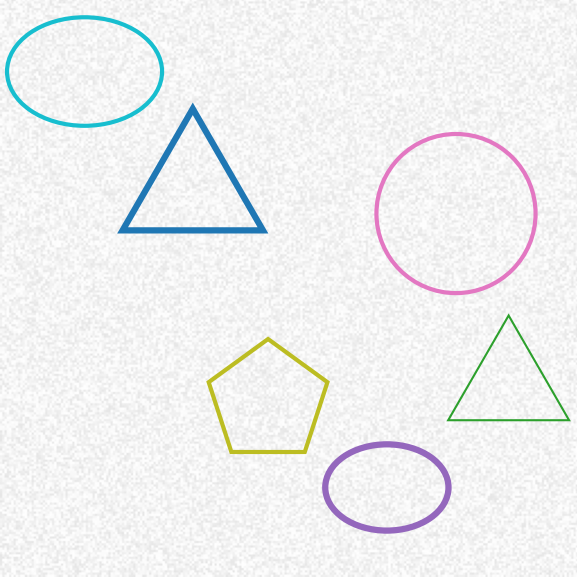[{"shape": "triangle", "thickness": 3, "radius": 0.7, "center": [0.334, 0.67]}, {"shape": "triangle", "thickness": 1, "radius": 0.6, "center": [0.881, 0.332]}, {"shape": "oval", "thickness": 3, "radius": 0.53, "center": [0.67, 0.155]}, {"shape": "circle", "thickness": 2, "radius": 0.69, "center": [0.79, 0.629]}, {"shape": "pentagon", "thickness": 2, "radius": 0.54, "center": [0.464, 0.304]}, {"shape": "oval", "thickness": 2, "radius": 0.67, "center": [0.146, 0.875]}]